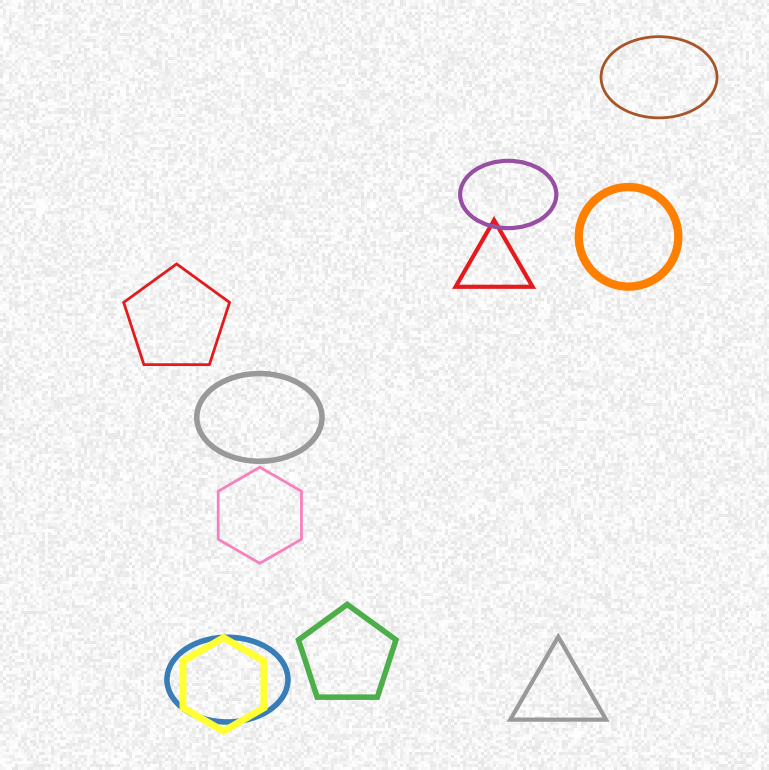[{"shape": "pentagon", "thickness": 1, "radius": 0.36, "center": [0.229, 0.585]}, {"shape": "triangle", "thickness": 1.5, "radius": 0.29, "center": [0.642, 0.656]}, {"shape": "oval", "thickness": 2, "radius": 0.39, "center": [0.295, 0.117]}, {"shape": "pentagon", "thickness": 2, "radius": 0.33, "center": [0.451, 0.148]}, {"shape": "oval", "thickness": 1.5, "radius": 0.31, "center": [0.66, 0.747]}, {"shape": "circle", "thickness": 3, "radius": 0.32, "center": [0.816, 0.692]}, {"shape": "hexagon", "thickness": 2.5, "radius": 0.3, "center": [0.29, 0.111]}, {"shape": "oval", "thickness": 1, "radius": 0.38, "center": [0.856, 0.9]}, {"shape": "hexagon", "thickness": 1, "radius": 0.31, "center": [0.337, 0.331]}, {"shape": "triangle", "thickness": 1.5, "radius": 0.36, "center": [0.725, 0.101]}, {"shape": "oval", "thickness": 2, "radius": 0.41, "center": [0.337, 0.458]}]